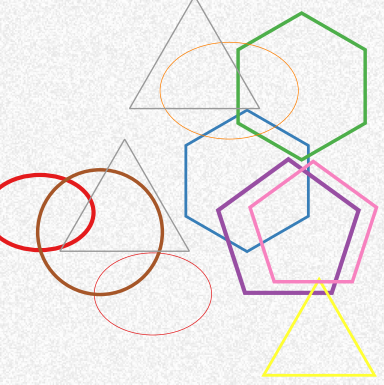[{"shape": "oval", "thickness": 0.5, "radius": 0.76, "center": [0.397, 0.236]}, {"shape": "oval", "thickness": 3, "radius": 0.7, "center": [0.103, 0.448]}, {"shape": "hexagon", "thickness": 2, "radius": 0.92, "center": [0.642, 0.53]}, {"shape": "hexagon", "thickness": 2.5, "radius": 0.95, "center": [0.783, 0.775]}, {"shape": "pentagon", "thickness": 3, "radius": 0.96, "center": [0.749, 0.395]}, {"shape": "oval", "thickness": 0.5, "radius": 0.9, "center": [0.595, 0.764]}, {"shape": "triangle", "thickness": 2, "radius": 0.83, "center": [0.829, 0.108]}, {"shape": "circle", "thickness": 2.5, "radius": 0.81, "center": [0.26, 0.397]}, {"shape": "pentagon", "thickness": 2.5, "radius": 0.86, "center": [0.814, 0.408]}, {"shape": "triangle", "thickness": 1, "radius": 0.97, "center": [0.324, 0.444]}, {"shape": "triangle", "thickness": 1, "radius": 0.98, "center": [0.505, 0.816]}]